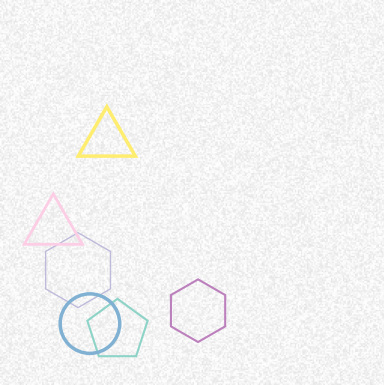[{"shape": "pentagon", "thickness": 1.5, "radius": 0.41, "center": [0.305, 0.141]}, {"shape": "hexagon", "thickness": 1, "radius": 0.49, "center": [0.203, 0.298]}, {"shape": "circle", "thickness": 2.5, "radius": 0.39, "center": [0.234, 0.159]}, {"shape": "triangle", "thickness": 2, "radius": 0.44, "center": [0.138, 0.409]}, {"shape": "hexagon", "thickness": 1.5, "radius": 0.41, "center": [0.514, 0.193]}, {"shape": "triangle", "thickness": 2.5, "radius": 0.43, "center": [0.277, 0.637]}]